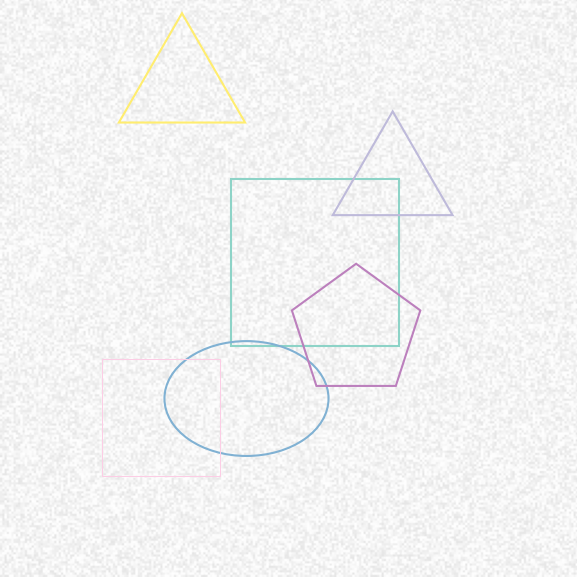[{"shape": "square", "thickness": 1, "radius": 0.73, "center": [0.546, 0.545]}, {"shape": "triangle", "thickness": 1, "radius": 0.6, "center": [0.68, 0.686]}, {"shape": "oval", "thickness": 1, "radius": 0.71, "center": [0.427, 0.309]}, {"shape": "square", "thickness": 0.5, "radius": 0.51, "center": [0.279, 0.276]}, {"shape": "pentagon", "thickness": 1, "radius": 0.58, "center": [0.617, 0.425]}, {"shape": "triangle", "thickness": 1, "radius": 0.63, "center": [0.315, 0.85]}]